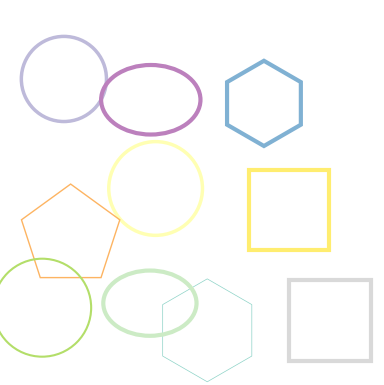[{"shape": "hexagon", "thickness": 0.5, "radius": 0.67, "center": [0.538, 0.142]}, {"shape": "circle", "thickness": 2.5, "radius": 0.61, "center": [0.404, 0.51]}, {"shape": "circle", "thickness": 2.5, "radius": 0.55, "center": [0.166, 0.795]}, {"shape": "hexagon", "thickness": 3, "radius": 0.55, "center": [0.686, 0.731]}, {"shape": "pentagon", "thickness": 1, "radius": 0.67, "center": [0.183, 0.388]}, {"shape": "circle", "thickness": 1.5, "radius": 0.64, "center": [0.11, 0.201]}, {"shape": "square", "thickness": 3, "radius": 0.53, "center": [0.858, 0.168]}, {"shape": "oval", "thickness": 3, "radius": 0.65, "center": [0.392, 0.741]}, {"shape": "oval", "thickness": 3, "radius": 0.61, "center": [0.389, 0.213]}, {"shape": "square", "thickness": 3, "radius": 0.52, "center": [0.751, 0.454]}]